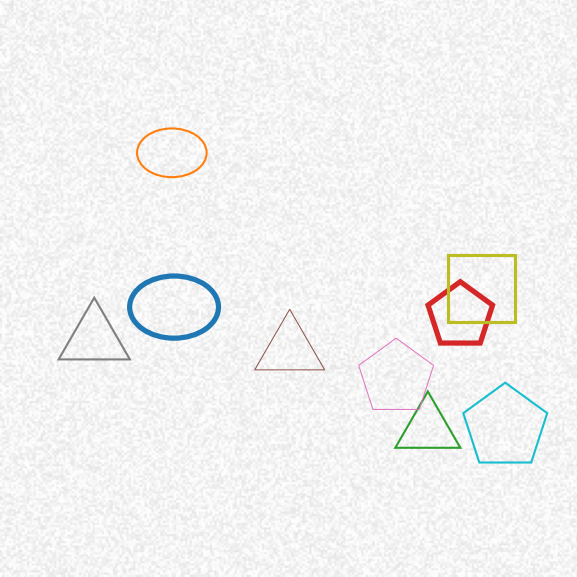[{"shape": "oval", "thickness": 2.5, "radius": 0.38, "center": [0.301, 0.467]}, {"shape": "oval", "thickness": 1, "radius": 0.3, "center": [0.298, 0.735]}, {"shape": "triangle", "thickness": 1, "radius": 0.33, "center": [0.741, 0.256]}, {"shape": "pentagon", "thickness": 2.5, "radius": 0.29, "center": [0.797, 0.453]}, {"shape": "triangle", "thickness": 0.5, "radius": 0.35, "center": [0.502, 0.394]}, {"shape": "pentagon", "thickness": 0.5, "radius": 0.34, "center": [0.686, 0.345]}, {"shape": "triangle", "thickness": 1, "radius": 0.36, "center": [0.163, 0.412]}, {"shape": "square", "thickness": 1.5, "radius": 0.29, "center": [0.834, 0.499]}, {"shape": "pentagon", "thickness": 1, "radius": 0.38, "center": [0.875, 0.26]}]